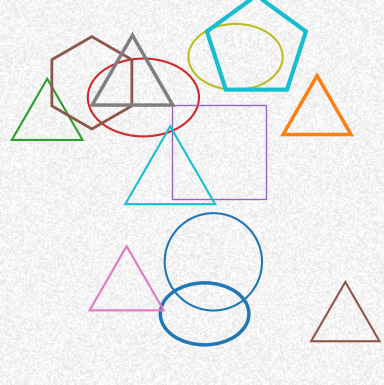[{"shape": "oval", "thickness": 2.5, "radius": 0.58, "center": [0.531, 0.185]}, {"shape": "circle", "thickness": 1.5, "radius": 0.63, "center": [0.554, 0.32]}, {"shape": "triangle", "thickness": 2.5, "radius": 0.51, "center": [0.824, 0.702]}, {"shape": "triangle", "thickness": 1.5, "radius": 0.53, "center": [0.123, 0.689]}, {"shape": "oval", "thickness": 1.5, "radius": 0.72, "center": [0.372, 0.747]}, {"shape": "square", "thickness": 1, "radius": 0.61, "center": [0.569, 0.605]}, {"shape": "hexagon", "thickness": 2, "radius": 0.6, "center": [0.239, 0.785]}, {"shape": "triangle", "thickness": 1.5, "radius": 0.51, "center": [0.897, 0.165]}, {"shape": "triangle", "thickness": 1.5, "radius": 0.56, "center": [0.329, 0.249]}, {"shape": "triangle", "thickness": 2.5, "radius": 0.6, "center": [0.344, 0.788]}, {"shape": "oval", "thickness": 1.5, "radius": 0.61, "center": [0.612, 0.852]}, {"shape": "pentagon", "thickness": 3, "radius": 0.68, "center": [0.666, 0.877]}, {"shape": "triangle", "thickness": 1.5, "radius": 0.67, "center": [0.442, 0.537]}]